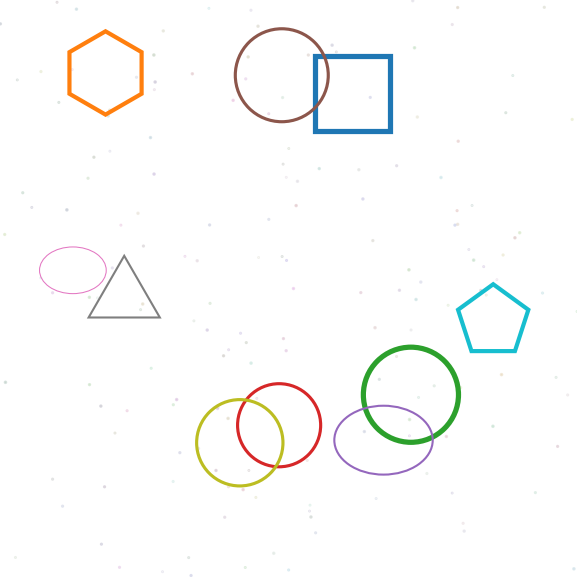[{"shape": "square", "thickness": 2.5, "radius": 0.33, "center": [0.611, 0.838]}, {"shape": "hexagon", "thickness": 2, "radius": 0.36, "center": [0.183, 0.873]}, {"shape": "circle", "thickness": 2.5, "radius": 0.41, "center": [0.712, 0.316]}, {"shape": "circle", "thickness": 1.5, "radius": 0.36, "center": [0.483, 0.263]}, {"shape": "oval", "thickness": 1, "radius": 0.43, "center": [0.664, 0.237]}, {"shape": "circle", "thickness": 1.5, "radius": 0.4, "center": [0.488, 0.869]}, {"shape": "oval", "thickness": 0.5, "radius": 0.29, "center": [0.126, 0.531]}, {"shape": "triangle", "thickness": 1, "radius": 0.36, "center": [0.215, 0.485]}, {"shape": "circle", "thickness": 1.5, "radius": 0.37, "center": [0.415, 0.232]}, {"shape": "pentagon", "thickness": 2, "radius": 0.32, "center": [0.854, 0.443]}]